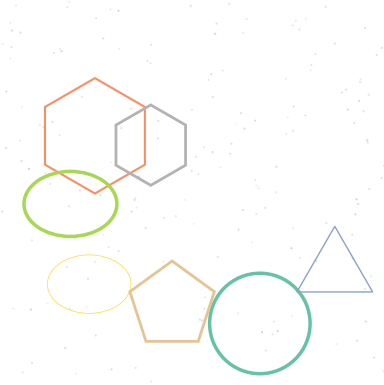[{"shape": "circle", "thickness": 2.5, "radius": 0.65, "center": [0.675, 0.16]}, {"shape": "hexagon", "thickness": 1.5, "radius": 0.75, "center": [0.247, 0.647]}, {"shape": "triangle", "thickness": 1, "radius": 0.57, "center": [0.87, 0.298]}, {"shape": "oval", "thickness": 2.5, "radius": 0.6, "center": [0.183, 0.47]}, {"shape": "oval", "thickness": 0.5, "radius": 0.54, "center": [0.232, 0.262]}, {"shape": "pentagon", "thickness": 2, "radius": 0.58, "center": [0.447, 0.207]}, {"shape": "hexagon", "thickness": 2, "radius": 0.52, "center": [0.392, 0.623]}]